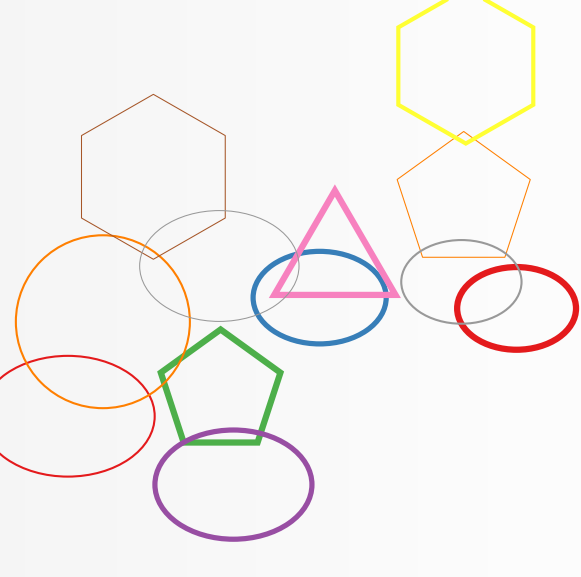[{"shape": "oval", "thickness": 3, "radius": 0.51, "center": [0.889, 0.465]}, {"shape": "oval", "thickness": 1, "radius": 0.75, "center": [0.117, 0.278]}, {"shape": "oval", "thickness": 2.5, "radius": 0.57, "center": [0.55, 0.484]}, {"shape": "pentagon", "thickness": 3, "radius": 0.54, "center": [0.38, 0.32]}, {"shape": "oval", "thickness": 2.5, "radius": 0.68, "center": [0.402, 0.16]}, {"shape": "pentagon", "thickness": 0.5, "radius": 0.6, "center": [0.798, 0.651]}, {"shape": "circle", "thickness": 1, "radius": 0.75, "center": [0.177, 0.442]}, {"shape": "hexagon", "thickness": 2, "radius": 0.67, "center": [0.801, 0.885]}, {"shape": "hexagon", "thickness": 0.5, "radius": 0.71, "center": [0.264, 0.693]}, {"shape": "triangle", "thickness": 3, "radius": 0.6, "center": [0.576, 0.549]}, {"shape": "oval", "thickness": 1, "radius": 0.52, "center": [0.794, 0.511]}, {"shape": "oval", "thickness": 0.5, "radius": 0.69, "center": [0.377, 0.539]}]